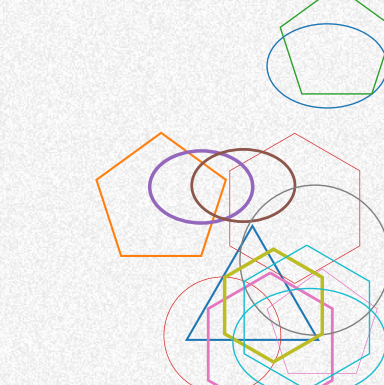[{"shape": "triangle", "thickness": 1.5, "radius": 0.99, "center": [0.656, 0.216]}, {"shape": "oval", "thickness": 1, "radius": 0.78, "center": [0.85, 0.829]}, {"shape": "pentagon", "thickness": 1.5, "radius": 0.88, "center": [0.419, 0.478]}, {"shape": "pentagon", "thickness": 1, "radius": 0.77, "center": [0.875, 0.881]}, {"shape": "hexagon", "thickness": 0.5, "radius": 0.97, "center": [0.766, 0.459]}, {"shape": "circle", "thickness": 0.5, "radius": 0.76, "center": [0.578, 0.129]}, {"shape": "oval", "thickness": 2.5, "radius": 0.67, "center": [0.523, 0.514]}, {"shape": "oval", "thickness": 2, "radius": 0.67, "center": [0.632, 0.518]}, {"shape": "hexagon", "thickness": 2, "radius": 0.93, "center": [0.702, 0.105]}, {"shape": "pentagon", "thickness": 0.5, "radius": 0.75, "center": [0.837, 0.151]}, {"shape": "circle", "thickness": 1, "radius": 0.97, "center": [0.818, 0.324]}, {"shape": "hexagon", "thickness": 2.5, "radius": 0.73, "center": [0.71, 0.206]}, {"shape": "oval", "thickness": 1, "radius": 0.99, "center": [0.804, 0.111]}, {"shape": "hexagon", "thickness": 1, "radius": 0.94, "center": [0.797, 0.175]}]